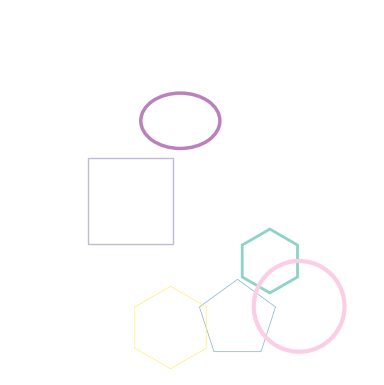[{"shape": "hexagon", "thickness": 2, "radius": 0.41, "center": [0.701, 0.322]}, {"shape": "square", "thickness": 1, "radius": 0.56, "center": [0.339, 0.477]}, {"shape": "pentagon", "thickness": 0.5, "radius": 0.52, "center": [0.617, 0.171]}, {"shape": "circle", "thickness": 3, "radius": 0.59, "center": [0.777, 0.204]}, {"shape": "oval", "thickness": 2.5, "radius": 0.51, "center": [0.468, 0.686]}, {"shape": "hexagon", "thickness": 0.5, "radius": 0.54, "center": [0.443, 0.149]}]